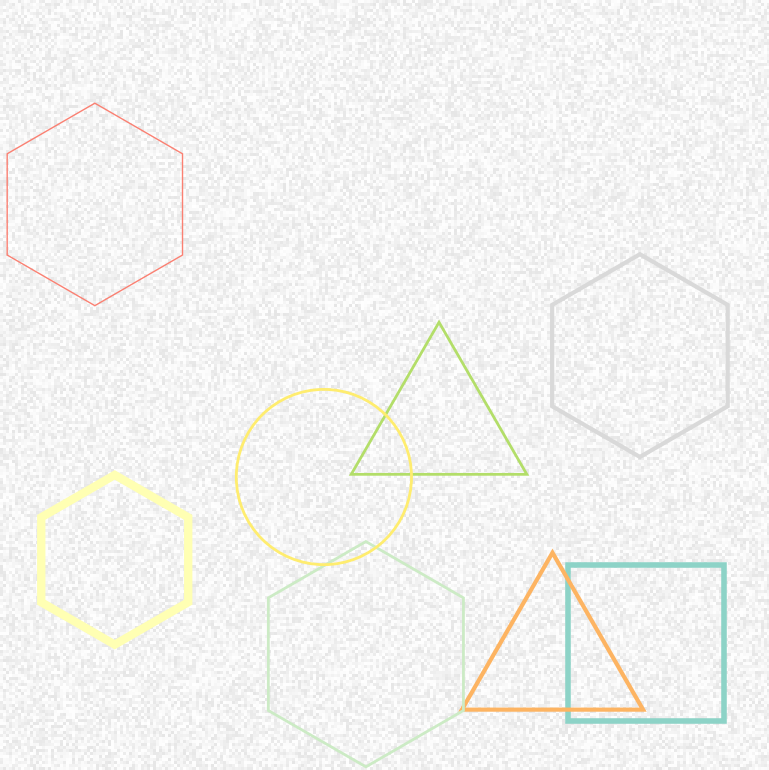[{"shape": "square", "thickness": 2, "radius": 0.51, "center": [0.84, 0.165]}, {"shape": "hexagon", "thickness": 3, "radius": 0.55, "center": [0.149, 0.273]}, {"shape": "hexagon", "thickness": 0.5, "radius": 0.66, "center": [0.123, 0.735]}, {"shape": "triangle", "thickness": 1.5, "radius": 0.68, "center": [0.718, 0.146]}, {"shape": "triangle", "thickness": 1, "radius": 0.66, "center": [0.57, 0.45]}, {"shape": "hexagon", "thickness": 1.5, "radius": 0.66, "center": [0.831, 0.538]}, {"shape": "hexagon", "thickness": 1, "radius": 0.73, "center": [0.475, 0.15]}, {"shape": "circle", "thickness": 1, "radius": 0.57, "center": [0.421, 0.38]}]